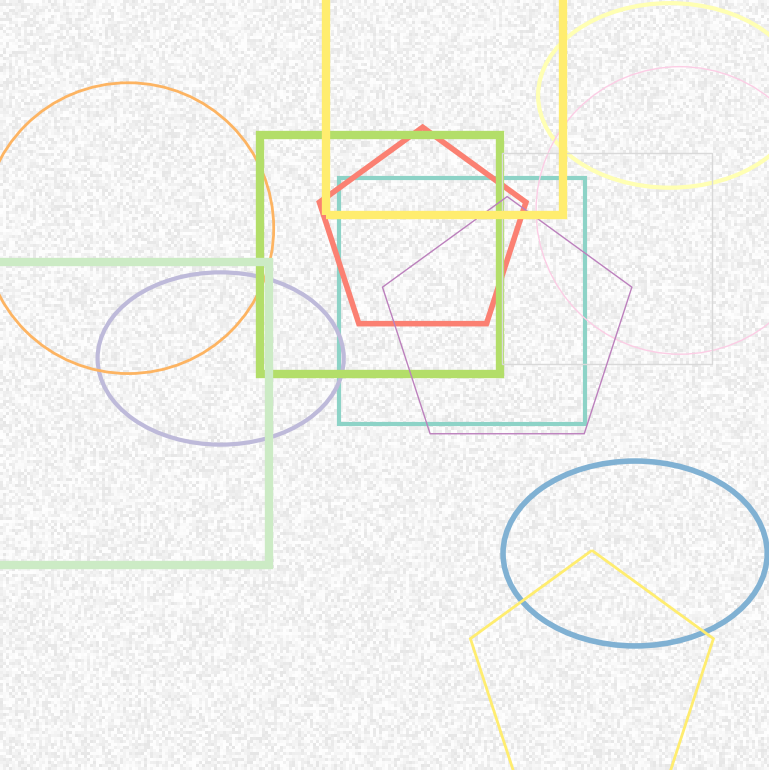[{"shape": "square", "thickness": 1.5, "radius": 0.8, "center": [0.601, 0.609]}, {"shape": "oval", "thickness": 1.5, "radius": 0.86, "center": [0.87, 0.876]}, {"shape": "oval", "thickness": 1.5, "radius": 0.8, "center": [0.287, 0.534]}, {"shape": "pentagon", "thickness": 2, "radius": 0.7, "center": [0.549, 0.694]}, {"shape": "oval", "thickness": 2, "radius": 0.86, "center": [0.825, 0.281]}, {"shape": "circle", "thickness": 1, "radius": 0.94, "center": [0.167, 0.704]}, {"shape": "square", "thickness": 3, "radius": 0.78, "center": [0.494, 0.67]}, {"shape": "circle", "thickness": 0.5, "radius": 0.93, "center": [0.883, 0.727]}, {"shape": "square", "thickness": 0.5, "radius": 0.68, "center": [0.788, 0.664]}, {"shape": "pentagon", "thickness": 0.5, "radius": 0.85, "center": [0.659, 0.574]}, {"shape": "square", "thickness": 3, "radius": 0.98, "center": [0.152, 0.463]}, {"shape": "square", "thickness": 3, "radius": 0.77, "center": [0.578, 0.875]}, {"shape": "pentagon", "thickness": 1, "radius": 0.83, "center": [0.769, 0.119]}]